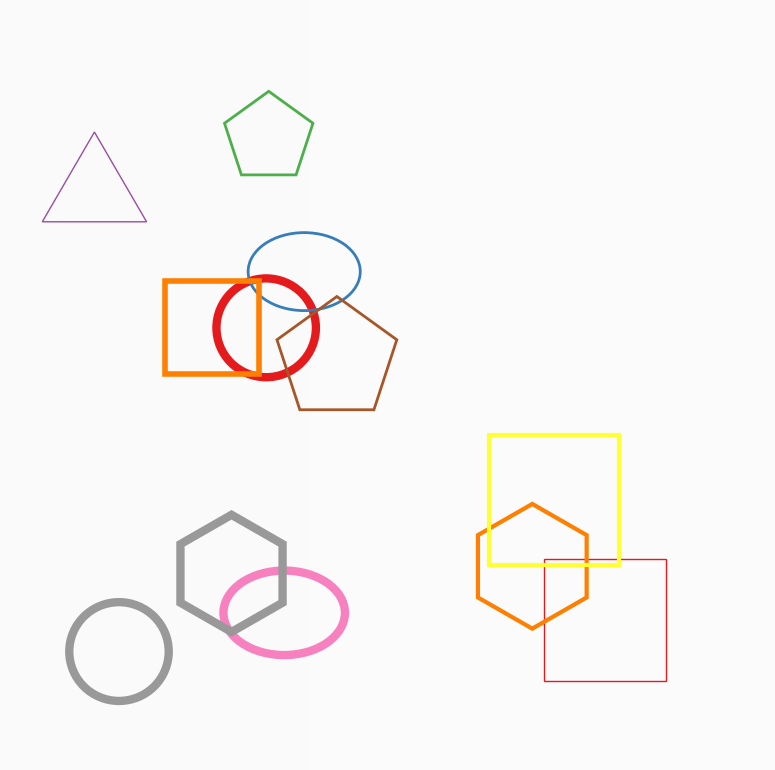[{"shape": "square", "thickness": 0.5, "radius": 0.39, "center": [0.781, 0.195]}, {"shape": "circle", "thickness": 3, "radius": 0.32, "center": [0.343, 0.574]}, {"shape": "oval", "thickness": 1, "radius": 0.36, "center": [0.392, 0.647]}, {"shape": "pentagon", "thickness": 1, "radius": 0.3, "center": [0.347, 0.821]}, {"shape": "triangle", "thickness": 0.5, "radius": 0.39, "center": [0.122, 0.751]}, {"shape": "square", "thickness": 2, "radius": 0.3, "center": [0.274, 0.575]}, {"shape": "hexagon", "thickness": 1.5, "radius": 0.4, "center": [0.687, 0.265]}, {"shape": "square", "thickness": 1.5, "radius": 0.42, "center": [0.715, 0.351]}, {"shape": "pentagon", "thickness": 1, "radius": 0.41, "center": [0.435, 0.534]}, {"shape": "oval", "thickness": 3, "radius": 0.39, "center": [0.367, 0.204]}, {"shape": "hexagon", "thickness": 3, "radius": 0.38, "center": [0.299, 0.255]}, {"shape": "circle", "thickness": 3, "radius": 0.32, "center": [0.154, 0.154]}]